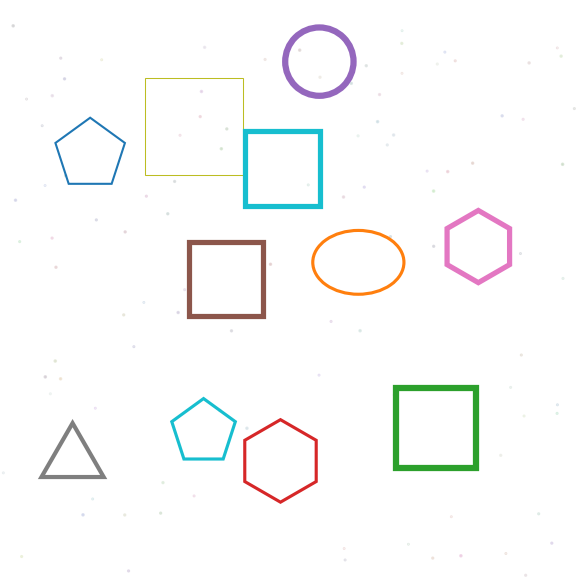[{"shape": "pentagon", "thickness": 1, "radius": 0.32, "center": [0.156, 0.732]}, {"shape": "oval", "thickness": 1.5, "radius": 0.39, "center": [0.621, 0.545]}, {"shape": "square", "thickness": 3, "radius": 0.35, "center": [0.754, 0.258]}, {"shape": "hexagon", "thickness": 1.5, "radius": 0.36, "center": [0.486, 0.201]}, {"shape": "circle", "thickness": 3, "radius": 0.3, "center": [0.553, 0.892]}, {"shape": "square", "thickness": 2.5, "radius": 0.32, "center": [0.391, 0.517]}, {"shape": "hexagon", "thickness": 2.5, "radius": 0.31, "center": [0.828, 0.572]}, {"shape": "triangle", "thickness": 2, "radius": 0.31, "center": [0.126, 0.204]}, {"shape": "square", "thickness": 0.5, "radius": 0.42, "center": [0.336, 0.78]}, {"shape": "pentagon", "thickness": 1.5, "radius": 0.29, "center": [0.352, 0.251]}, {"shape": "square", "thickness": 2.5, "radius": 0.33, "center": [0.49, 0.708]}]